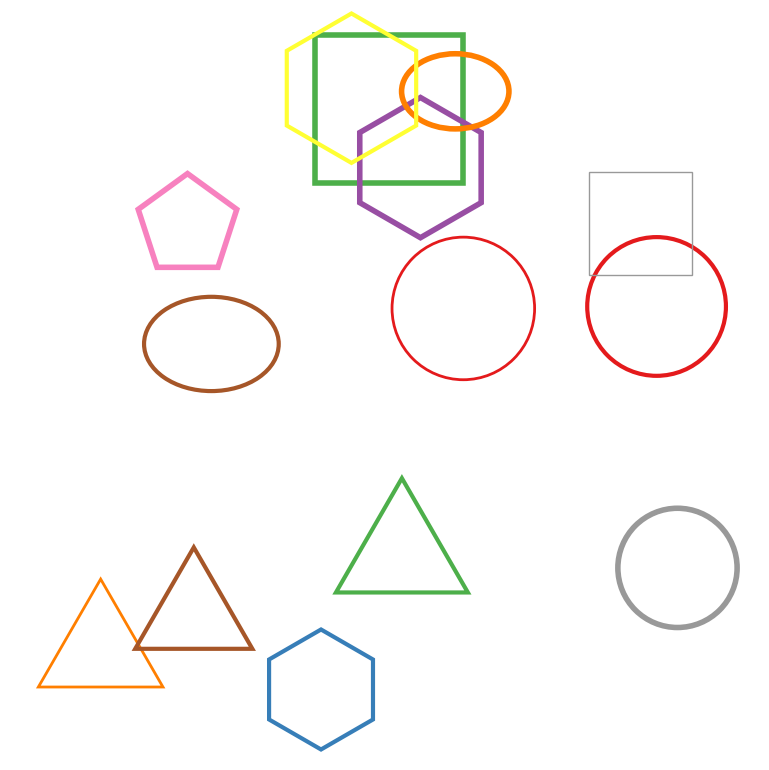[{"shape": "circle", "thickness": 1.5, "radius": 0.45, "center": [0.853, 0.602]}, {"shape": "circle", "thickness": 1, "radius": 0.46, "center": [0.602, 0.599]}, {"shape": "hexagon", "thickness": 1.5, "radius": 0.39, "center": [0.417, 0.105]}, {"shape": "square", "thickness": 2, "radius": 0.48, "center": [0.505, 0.859]}, {"shape": "triangle", "thickness": 1.5, "radius": 0.49, "center": [0.522, 0.28]}, {"shape": "hexagon", "thickness": 2, "radius": 0.46, "center": [0.546, 0.782]}, {"shape": "triangle", "thickness": 1, "radius": 0.47, "center": [0.131, 0.154]}, {"shape": "oval", "thickness": 2, "radius": 0.35, "center": [0.591, 0.881]}, {"shape": "hexagon", "thickness": 1.5, "radius": 0.49, "center": [0.456, 0.885]}, {"shape": "triangle", "thickness": 1.5, "radius": 0.44, "center": [0.252, 0.201]}, {"shape": "oval", "thickness": 1.5, "radius": 0.44, "center": [0.275, 0.553]}, {"shape": "pentagon", "thickness": 2, "radius": 0.34, "center": [0.244, 0.707]}, {"shape": "square", "thickness": 0.5, "radius": 0.34, "center": [0.832, 0.71]}, {"shape": "circle", "thickness": 2, "radius": 0.39, "center": [0.88, 0.262]}]